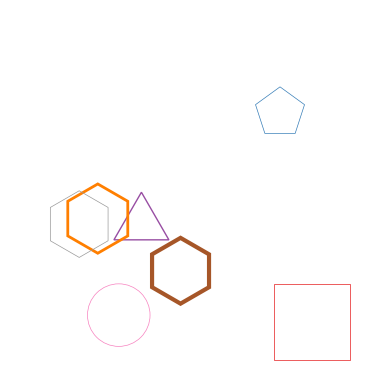[{"shape": "square", "thickness": 0.5, "radius": 0.49, "center": [0.811, 0.164]}, {"shape": "pentagon", "thickness": 0.5, "radius": 0.33, "center": [0.727, 0.707]}, {"shape": "triangle", "thickness": 1, "radius": 0.41, "center": [0.367, 0.418]}, {"shape": "hexagon", "thickness": 2, "radius": 0.45, "center": [0.254, 0.432]}, {"shape": "hexagon", "thickness": 3, "radius": 0.43, "center": [0.469, 0.297]}, {"shape": "circle", "thickness": 0.5, "radius": 0.41, "center": [0.308, 0.182]}, {"shape": "hexagon", "thickness": 0.5, "radius": 0.43, "center": [0.206, 0.418]}]